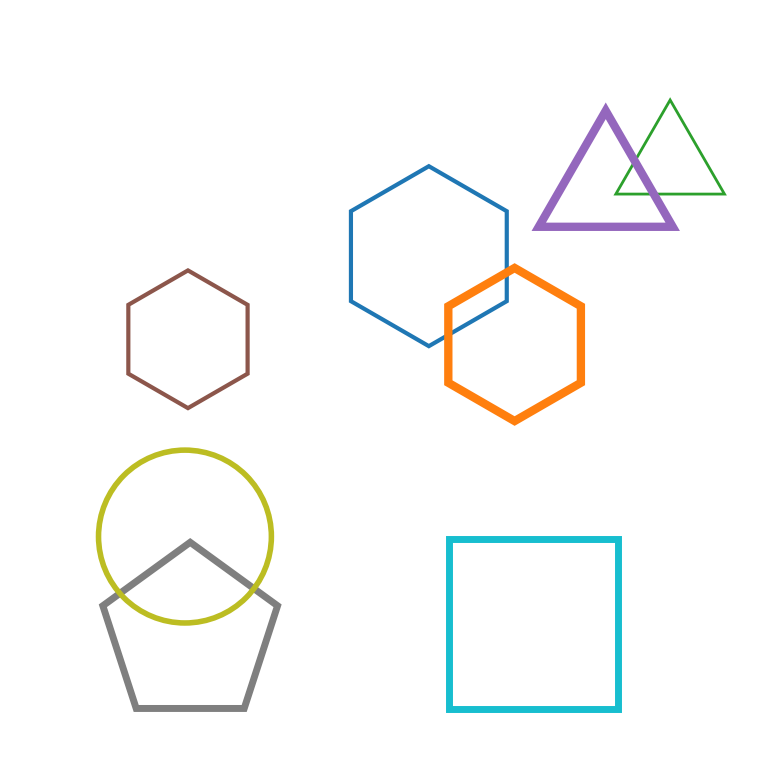[{"shape": "hexagon", "thickness": 1.5, "radius": 0.58, "center": [0.557, 0.667]}, {"shape": "hexagon", "thickness": 3, "radius": 0.5, "center": [0.668, 0.553]}, {"shape": "triangle", "thickness": 1, "radius": 0.41, "center": [0.87, 0.789]}, {"shape": "triangle", "thickness": 3, "radius": 0.5, "center": [0.787, 0.756]}, {"shape": "hexagon", "thickness": 1.5, "radius": 0.45, "center": [0.244, 0.559]}, {"shape": "pentagon", "thickness": 2.5, "radius": 0.6, "center": [0.247, 0.176]}, {"shape": "circle", "thickness": 2, "radius": 0.56, "center": [0.24, 0.303]}, {"shape": "square", "thickness": 2.5, "radius": 0.55, "center": [0.693, 0.19]}]